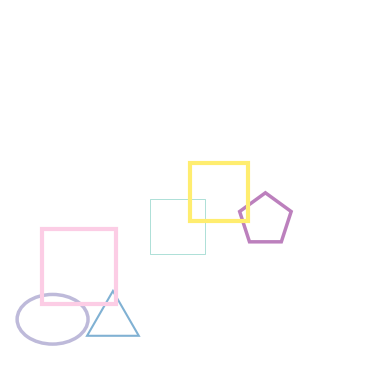[{"shape": "square", "thickness": 0.5, "radius": 0.36, "center": [0.461, 0.411]}, {"shape": "oval", "thickness": 2.5, "radius": 0.46, "center": [0.137, 0.171]}, {"shape": "triangle", "thickness": 1.5, "radius": 0.39, "center": [0.293, 0.167]}, {"shape": "square", "thickness": 3, "radius": 0.48, "center": [0.205, 0.308]}, {"shape": "pentagon", "thickness": 2.5, "radius": 0.35, "center": [0.689, 0.429]}, {"shape": "square", "thickness": 3, "radius": 0.38, "center": [0.57, 0.501]}]